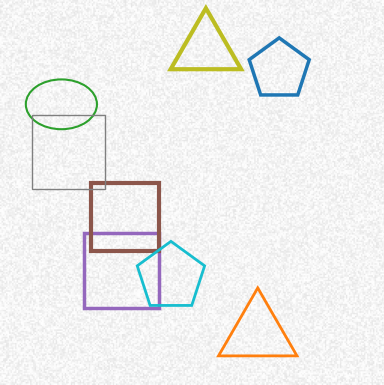[{"shape": "pentagon", "thickness": 2.5, "radius": 0.41, "center": [0.725, 0.82]}, {"shape": "triangle", "thickness": 2, "radius": 0.59, "center": [0.669, 0.134]}, {"shape": "oval", "thickness": 1.5, "radius": 0.46, "center": [0.159, 0.729]}, {"shape": "square", "thickness": 2.5, "radius": 0.48, "center": [0.315, 0.297]}, {"shape": "square", "thickness": 3, "radius": 0.44, "center": [0.325, 0.436]}, {"shape": "square", "thickness": 1, "radius": 0.48, "center": [0.177, 0.606]}, {"shape": "triangle", "thickness": 3, "radius": 0.53, "center": [0.535, 0.873]}, {"shape": "pentagon", "thickness": 2, "radius": 0.46, "center": [0.444, 0.281]}]